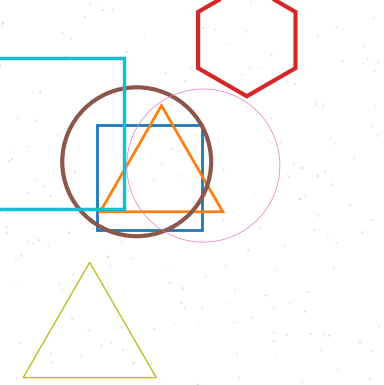[{"shape": "square", "thickness": 2, "radius": 0.68, "center": [0.387, 0.539]}, {"shape": "triangle", "thickness": 2, "radius": 0.92, "center": [0.419, 0.542]}, {"shape": "hexagon", "thickness": 3, "radius": 0.73, "center": [0.641, 0.896]}, {"shape": "circle", "thickness": 3, "radius": 0.97, "center": [0.355, 0.58]}, {"shape": "circle", "thickness": 0.5, "radius": 0.99, "center": [0.528, 0.57]}, {"shape": "triangle", "thickness": 1, "radius": 1.0, "center": [0.233, 0.119]}, {"shape": "square", "thickness": 2.5, "radius": 0.98, "center": [0.125, 0.653]}]